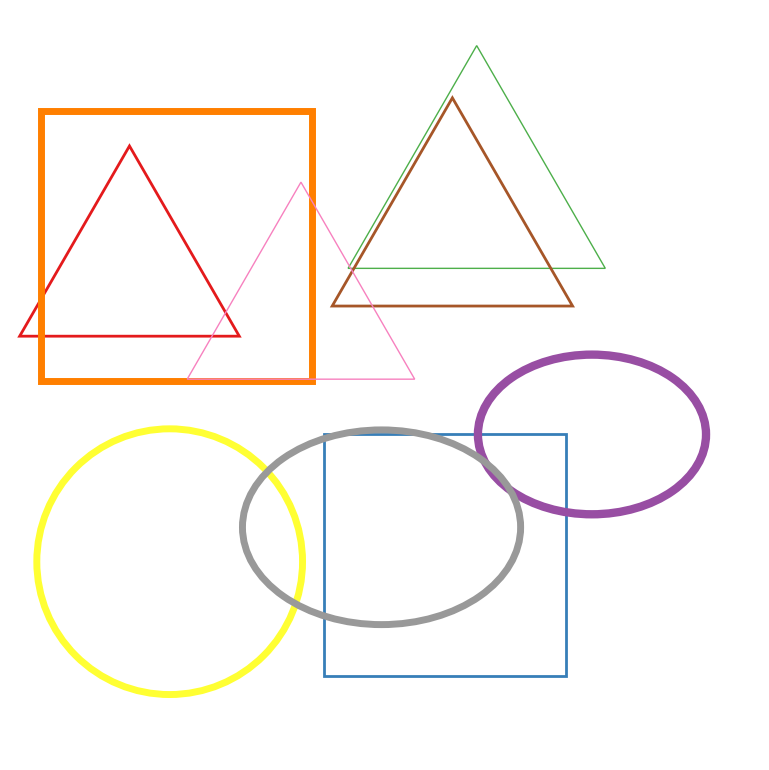[{"shape": "triangle", "thickness": 1, "radius": 0.82, "center": [0.168, 0.646]}, {"shape": "square", "thickness": 1, "radius": 0.79, "center": [0.578, 0.279]}, {"shape": "triangle", "thickness": 0.5, "radius": 0.96, "center": [0.619, 0.748]}, {"shape": "oval", "thickness": 3, "radius": 0.74, "center": [0.769, 0.436]}, {"shape": "square", "thickness": 2.5, "radius": 0.88, "center": [0.229, 0.681]}, {"shape": "circle", "thickness": 2.5, "radius": 0.86, "center": [0.22, 0.271]}, {"shape": "triangle", "thickness": 1, "radius": 0.9, "center": [0.588, 0.693]}, {"shape": "triangle", "thickness": 0.5, "radius": 0.85, "center": [0.391, 0.593]}, {"shape": "oval", "thickness": 2.5, "radius": 0.9, "center": [0.496, 0.315]}]